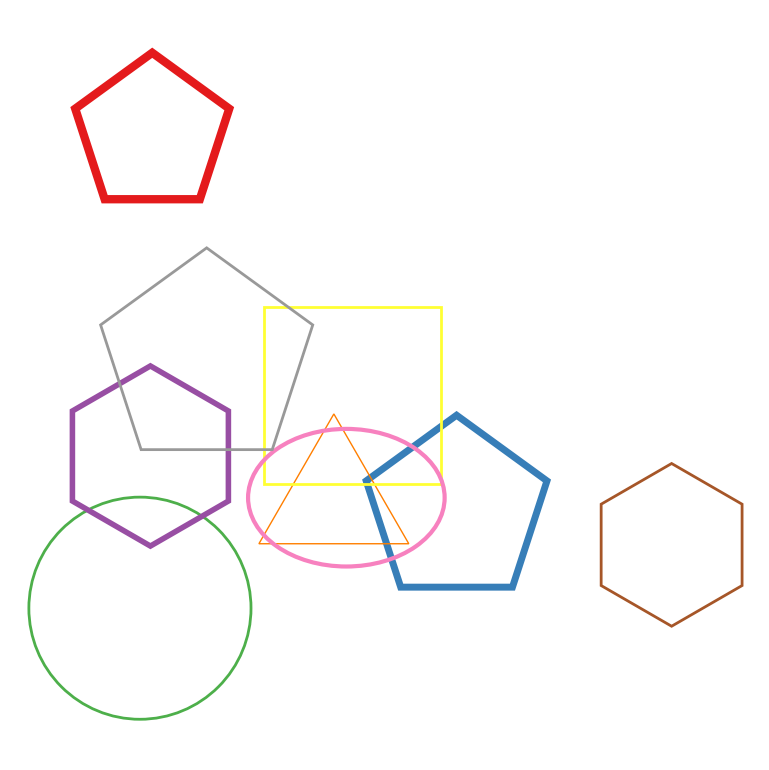[{"shape": "pentagon", "thickness": 3, "radius": 0.53, "center": [0.198, 0.826]}, {"shape": "pentagon", "thickness": 2.5, "radius": 0.62, "center": [0.593, 0.337]}, {"shape": "circle", "thickness": 1, "radius": 0.72, "center": [0.182, 0.21]}, {"shape": "hexagon", "thickness": 2, "radius": 0.58, "center": [0.195, 0.408]}, {"shape": "triangle", "thickness": 0.5, "radius": 0.56, "center": [0.434, 0.35]}, {"shape": "square", "thickness": 1, "radius": 0.57, "center": [0.458, 0.487]}, {"shape": "hexagon", "thickness": 1, "radius": 0.53, "center": [0.872, 0.292]}, {"shape": "oval", "thickness": 1.5, "radius": 0.64, "center": [0.45, 0.354]}, {"shape": "pentagon", "thickness": 1, "radius": 0.72, "center": [0.268, 0.533]}]